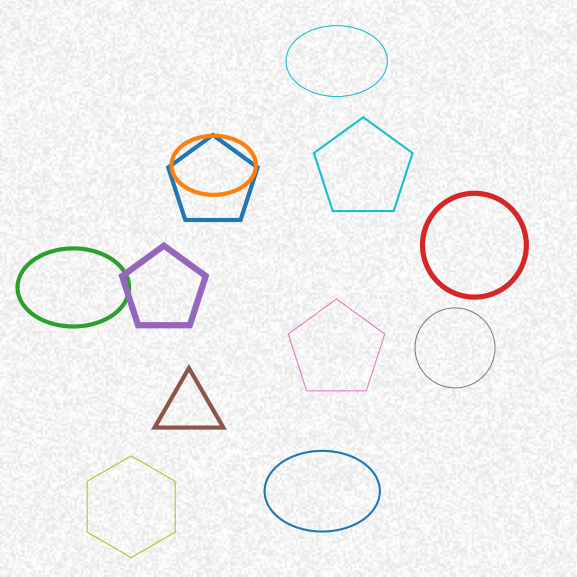[{"shape": "oval", "thickness": 1, "radius": 0.5, "center": [0.558, 0.149]}, {"shape": "pentagon", "thickness": 2, "radius": 0.41, "center": [0.369, 0.684]}, {"shape": "oval", "thickness": 2, "radius": 0.37, "center": [0.37, 0.713]}, {"shape": "oval", "thickness": 2, "radius": 0.48, "center": [0.127, 0.501]}, {"shape": "circle", "thickness": 2.5, "radius": 0.45, "center": [0.822, 0.575]}, {"shape": "pentagon", "thickness": 3, "radius": 0.38, "center": [0.284, 0.498]}, {"shape": "triangle", "thickness": 2, "radius": 0.34, "center": [0.327, 0.293]}, {"shape": "pentagon", "thickness": 0.5, "radius": 0.44, "center": [0.583, 0.393]}, {"shape": "circle", "thickness": 0.5, "radius": 0.35, "center": [0.788, 0.397]}, {"shape": "hexagon", "thickness": 0.5, "radius": 0.44, "center": [0.227, 0.122]}, {"shape": "pentagon", "thickness": 1, "radius": 0.45, "center": [0.629, 0.706]}, {"shape": "oval", "thickness": 0.5, "radius": 0.44, "center": [0.583, 0.893]}]